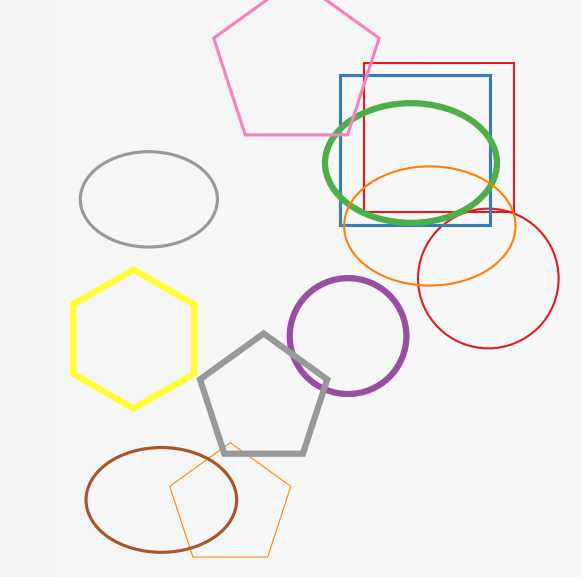[{"shape": "square", "thickness": 1, "radius": 0.64, "center": [0.755, 0.761]}, {"shape": "circle", "thickness": 1, "radius": 0.6, "center": [0.84, 0.517]}, {"shape": "square", "thickness": 1.5, "radius": 0.65, "center": [0.714, 0.74]}, {"shape": "oval", "thickness": 3, "radius": 0.74, "center": [0.707, 0.717]}, {"shape": "circle", "thickness": 3, "radius": 0.5, "center": [0.599, 0.417]}, {"shape": "pentagon", "thickness": 0.5, "radius": 0.55, "center": [0.396, 0.123]}, {"shape": "oval", "thickness": 1, "radius": 0.74, "center": [0.739, 0.608]}, {"shape": "hexagon", "thickness": 3, "radius": 0.6, "center": [0.23, 0.412]}, {"shape": "oval", "thickness": 1.5, "radius": 0.65, "center": [0.278, 0.133]}, {"shape": "pentagon", "thickness": 1.5, "radius": 0.75, "center": [0.51, 0.887]}, {"shape": "pentagon", "thickness": 3, "radius": 0.58, "center": [0.454, 0.307]}, {"shape": "oval", "thickness": 1.5, "radius": 0.59, "center": [0.256, 0.654]}]